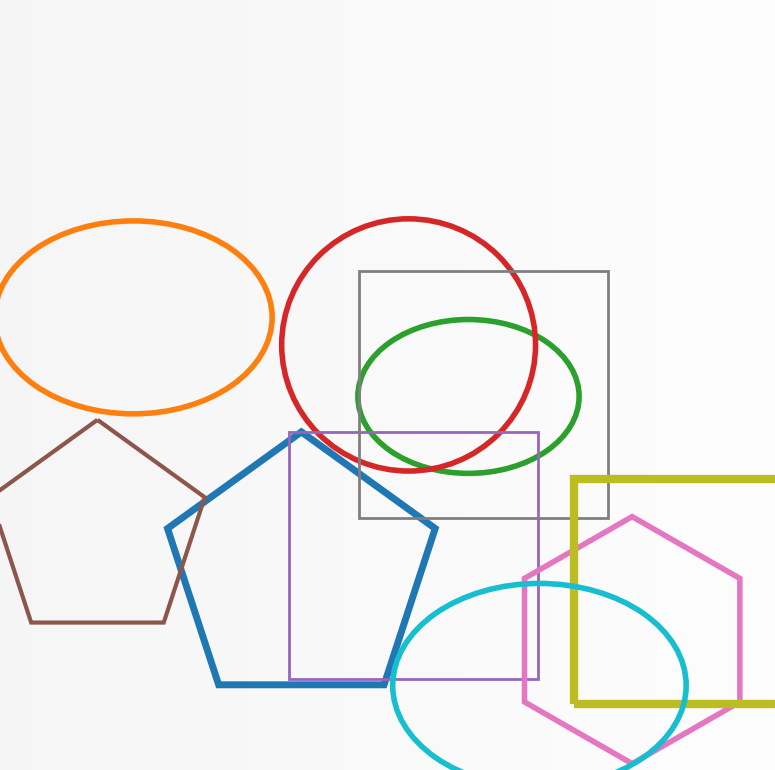[{"shape": "pentagon", "thickness": 2.5, "radius": 0.91, "center": [0.389, 0.258]}, {"shape": "oval", "thickness": 2, "radius": 0.89, "center": [0.172, 0.588]}, {"shape": "oval", "thickness": 2, "radius": 0.71, "center": [0.605, 0.485]}, {"shape": "circle", "thickness": 2, "radius": 0.82, "center": [0.527, 0.552]}, {"shape": "square", "thickness": 1, "radius": 0.8, "center": [0.534, 0.278]}, {"shape": "pentagon", "thickness": 1.5, "radius": 0.73, "center": [0.126, 0.309]}, {"shape": "hexagon", "thickness": 2, "radius": 0.8, "center": [0.816, 0.169]}, {"shape": "square", "thickness": 1, "radius": 0.8, "center": [0.624, 0.488]}, {"shape": "square", "thickness": 3, "radius": 0.73, "center": [0.887, 0.231]}, {"shape": "oval", "thickness": 2, "radius": 0.95, "center": [0.696, 0.11]}]